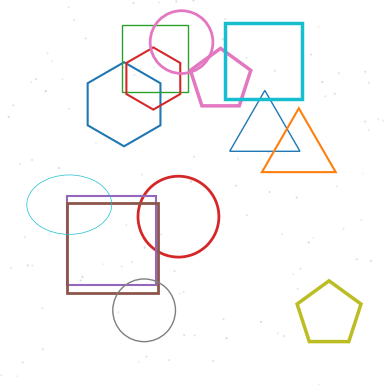[{"shape": "triangle", "thickness": 1, "radius": 0.53, "center": [0.688, 0.66]}, {"shape": "hexagon", "thickness": 1.5, "radius": 0.55, "center": [0.322, 0.729]}, {"shape": "triangle", "thickness": 1.5, "radius": 0.55, "center": [0.776, 0.608]}, {"shape": "square", "thickness": 1, "radius": 0.43, "center": [0.402, 0.848]}, {"shape": "hexagon", "thickness": 1.5, "radius": 0.4, "center": [0.398, 0.796]}, {"shape": "circle", "thickness": 2, "radius": 0.53, "center": [0.464, 0.437]}, {"shape": "square", "thickness": 1.5, "radius": 0.58, "center": [0.289, 0.375]}, {"shape": "square", "thickness": 2, "radius": 0.59, "center": [0.293, 0.356]}, {"shape": "pentagon", "thickness": 2.5, "radius": 0.41, "center": [0.573, 0.792]}, {"shape": "circle", "thickness": 2, "radius": 0.41, "center": [0.472, 0.891]}, {"shape": "circle", "thickness": 1, "radius": 0.41, "center": [0.374, 0.194]}, {"shape": "pentagon", "thickness": 2.5, "radius": 0.44, "center": [0.855, 0.183]}, {"shape": "oval", "thickness": 0.5, "radius": 0.55, "center": [0.18, 0.468]}, {"shape": "square", "thickness": 2.5, "radius": 0.5, "center": [0.685, 0.842]}]